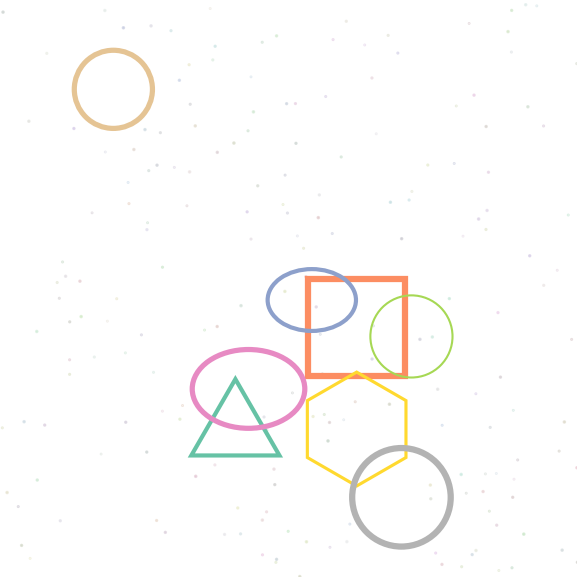[{"shape": "triangle", "thickness": 2, "radius": 0.44, "center": [0.408, 0.255]}, {"shape": "square", "thickness": 3, "radius": 0.42, "center": [0.617, 0.432]}, {"shape": "oval", "thickness": 2, "radius": 0.38, "center": [0.54, 0.48]}, {"shape": "oval", "thickness": 2.5, "radius": 0.49, "center": [0.43, 0.326]}, {"shape": "circle", "thickness": 1, "radius": 0.36, "center": [0.712, 0.417]}, {"shape": "hexagon", "thickness": 1.5, "radius": 0.49, "center": [0.618, 0.256]}, {"shape": "circle", "thickness": 2.5, "radius": 0.34, "center": [0.196, 0.844]}, {"shape": "circle", "thickness": 3, "radius": 0.43, "center": [0.695, 0.138]}]